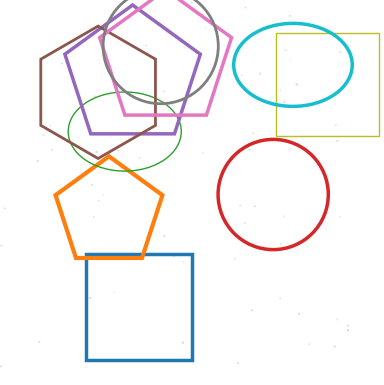[{"shape": "square", "thickness": 2.5, "radius": 0.69, "center": [0.361, 0.203]}, {"shape": "pentagon", "thickness": 3, "radius": 0.73, "center": [0.283, 0.448]}, {"shape": "oval", "thickness": 1, "radius": 0.73, "center": [0.324, 0.658]}, {"shape": "circle", "thickness": 2.5, "radius": 0.72, "center": [0.71, 0.495]}, {"shape": "pentagon", "thickness": 2.5, "radius": 0.92, "center": [0.344, 0.802]}, {"shape": "hexagon", "thickness": 2, "radius": 0.86, "center": [0.255, 0.76]}, {"shape": "pentagon", "thickness": 2.5, "radius": 0.9, "center": [0.43, 0.847]}, {"shape": "circle", "thickness": 2, "radius": 0.75, "center": [0.417, 0.88]}, {"shape": "square", "thickness": 1, "radius": 0.67, "center": [0.851, 0.782]}, {"shape": "oval", "thickness": 2.5, "radius": 0.77, "center": [0.761, 0.832]}]